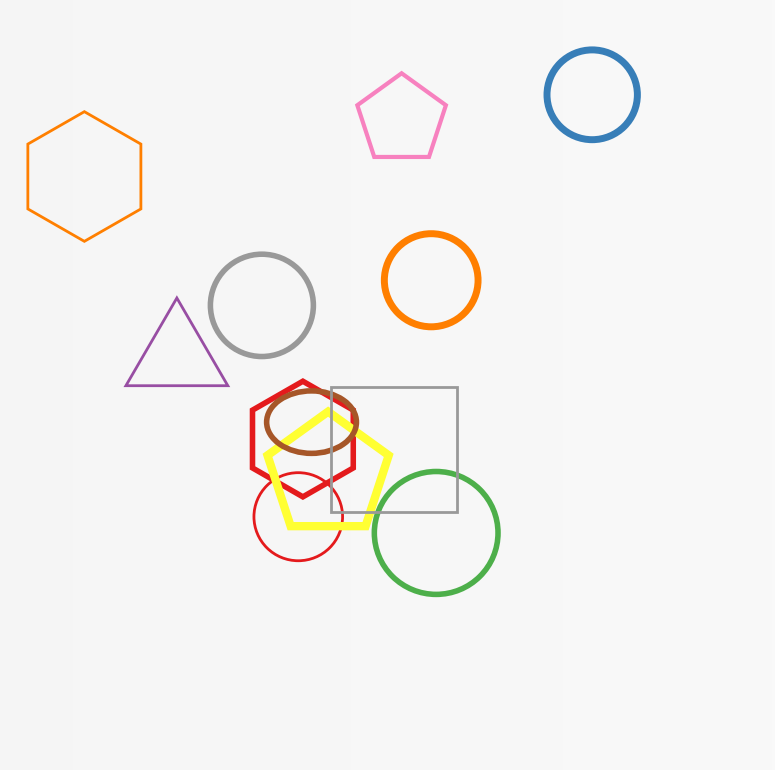[{"shape": "hexagon", "thickness": 2, "radius": 0.38, "center": [0.391, 0.43]}, {"shape": "circle", "thickness": 1, "radius": 0.29, "center": [0.385, 0.329]}, {"shape": "circle", "thickness": 2.5, "radius": 0.29, "center": [0.764, 0.877]}, {"shape": "circle", "thickness": 2, "radius": 0.4, "center": [0.563, 0.308]}, {"shape": "triangle", "thickness": 1, "radius": 0.38, "center": [0.228, 0.537]}, {"shape": "hexagon", "thickness": 1, "radius": 0.42, "center": [0.109, 0.771]}, {"shape": "circle", "thickness": 2.5, "radius": 0.3, "center": [0.556, 0.636]}, {"shape": "pentagon", "thickness": 3, "radius": 0.41, "center": [0.423, 0.383]}, {"shape": "oval", "thickness": 2, "radius": 0.29, "center": [0.402, 0.452]}, {"shape": "pentagon", "thickness": 1.5, "radius": 0.3, "center": [0.518, 0.845]}, {"shape": "square", "thickness": 1, "radius": 0.41, "center": [0.508, 0.416]}, {"shape": "circle", "thickness": 2, "radius": 0.33, "center": [0.338, 0.603]}]